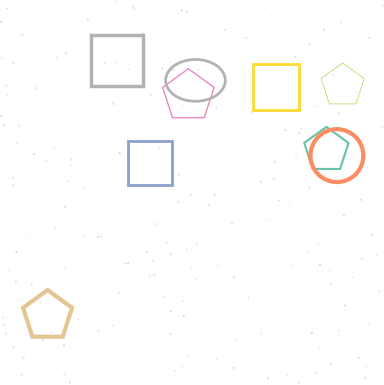[{"shape": "pentagon", "thickness": 1.5, "radius": 0.3, "center": [0.848, 0.61]}, {"shape": "circle", "thickness": 3, "radius": 0.34, "center": [0.875, 0.596]}, {"shape": "square", "thickness": 2, "radius": 0.29, "center": [0.389, 0.575]}, {"shape": "pentagon", "thickness": 1, "radius": 0.35, "center": [0.489, 0.751]}, {"shape": "pentagon", "thickness": 0.5, "radius": 0.29, "center": [0.89, 0.778]}, {"shape": "square", "thickness": 2, "radius": 0.3, "center": [0.716, 0.774]}, {"shape": "pentagon", "thickness": 3, "radius": 0.33, "center": [0.124, 0.18]}, {"shape": "oval", "thickness": 2, "radius": 0.39, "center": [0.508, 0.791]}, {"shape": "square", "thickness": 2.5, "radius": 0.34, "center": [0.303, 0.843]}]